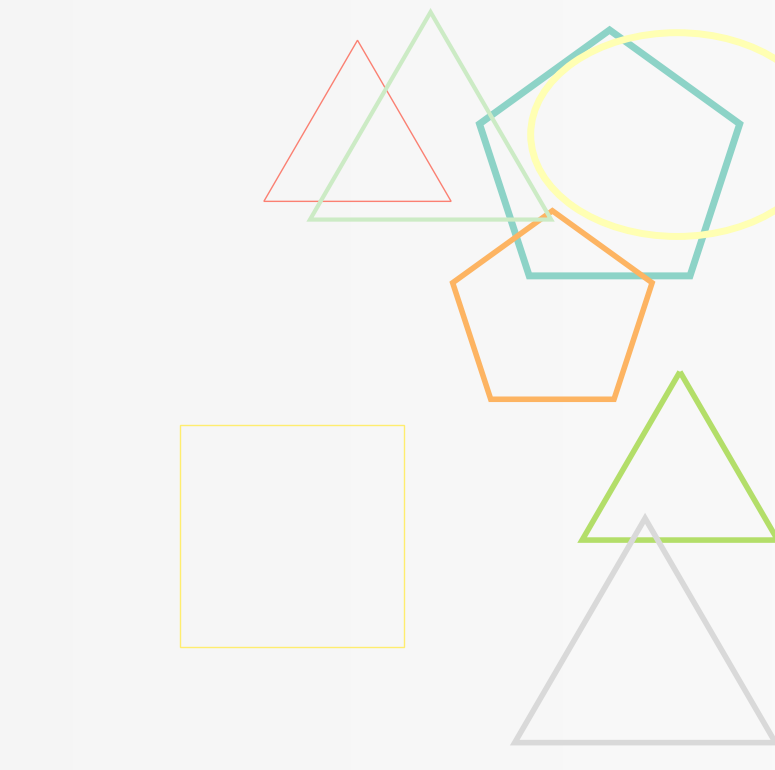[{"shape": "pentagon", "thickness": 2.5, "radius": 0.88, "center": [0.787, 0.785]}, {"shape": "oval", "thickness": 2.5, "radius": 0.95, "center": [0.874, 0.825]}, {"shape": "triangle", "thickness": 0.5, "radius": 0.7, "center": [0.461, 0.808]}, {"shape": "pentagon", "thickness": 2, "radius": 0.68, "center": [0.713, 0.591]}, {"shape": "triangle", "thickness": 2, "radius": 0.73, "center": [0.877, 0.371]}, {"shape": "triangle", "thickness": 2, "radius": 0.97, "center": [0.832, 0.133]}, {"shape": "triangle", "thickness": 1.5, "radius": 0.9, "center": [0.556, 0.805]}, {"shape": "square", "thickness": 0.5, "radius": 0.72, "center": [0.377, 0.304]}]